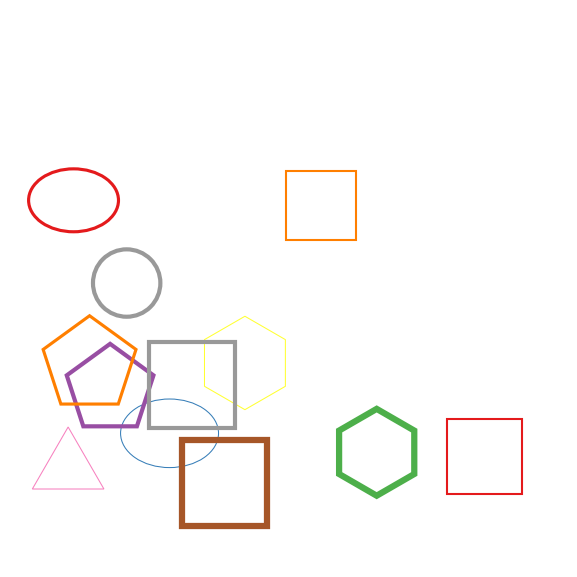[{"shape": "square", "thickness": 1, "radius": 0.33, "center": [0.838, 0.209]}, {"shape": "oval", "thickness": 1.5, "radius": 0.39, "center": [0.127, 0.652]}, {"shape": "oval", "thickness": 0.5, "radius": 0.42, "center": [0.294, 0.249]}, {"shape": "hexagon", "thickness": 3, "radius": 0.38, "center": [0.652, 0.216]}, {"shape": "pentagon", "thickness": 2, "radius": 0.39, "center": [0.191, 0.325]}, {"shape": "pentagon", "thickness": 1.5, "radius": 0.42, "center": [0.155, 0.368]}, {"shape": "square", "thickness": 1, "radius": 0.3, "center": [0.556, 0.643]}, {"shape": "hexagon", "thickness": 0.5, "radius": 0.4, "center": [0.424, 0.371]}, {"shape": "square", "thickness": 3, "radius": 0.37, "center": [0.389, 0.163]}, {"shape": "triangle", "thickness": 0.5, "radius": 0.36, "center": [0.118, 0.188]}, {"shape": "square", "thickness": 2, "radius": 0.37, "center": [0.332, 0.332]}, {"shape": "circle", "thickness": 2, "radius": 0.29, "center": [0.219, 0.509]}]